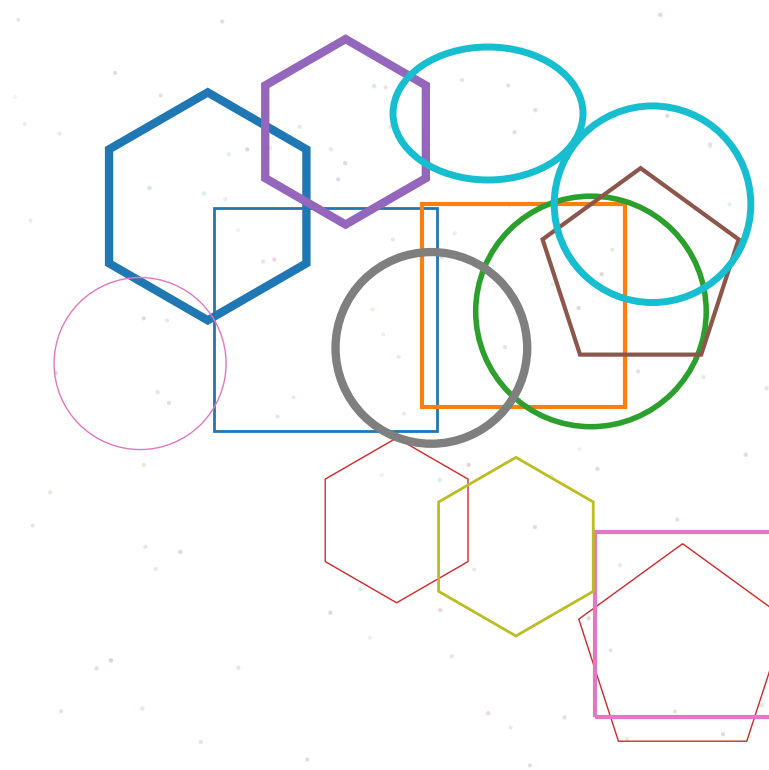[{"shape": "hexagon", "thickness": 3, "radius": 0.74, "center": [0.27, 0.732]}, {"shape": "square", "thickness": 1, "radius": 0.72, "center": [0.423, 0.585]}, {"shape": "square", "thickness": 1.5, "radius": 0.66, "center": [0.68, 0.603]}, {"shape": "circle", "thickness": 2, "radius": 0.75, "center": [0.767, 0.596]}, {"shape": "pentagon", "thickness": 0.5, "radius": 0.71, "center": [0.887, 0.152]}, {"shape": "hexagon", "thickness": 0.5, "radius": 0.54, "center": [0.515, 0.324]}, {"shape": "hexagon", "thickness": 3, "radius": 0.6, "center": [0.449, 0.829]}, {"shape": "pentagon", "thickness": 1.5, "radius": 0.67, "center": [0.832, 0.648]}, {"shape": "circle", "thickness": 0.5, "radius": 0.56, "center": [0.182, 0.528]}, {"shape": "square", "thickness": 1.5, "radius": 0.6, "center": [0.893, 0.189]}, {"shape": "circle", "thickness": 3, "radius": 0.62, "center": [0.56, 0.548]}, {"shape": "hexagon", "thickness": 1, "radius": 0.58, "center": [0.67, 0.29]}, {"shape": "circle", "thickness": 2.5, "radius": 0.64, "center": [0.847, 0.735]}, {"shape": "oval", "thickness": 2.5, "radius": 0.62, "center": [0.634, 0.853]}]